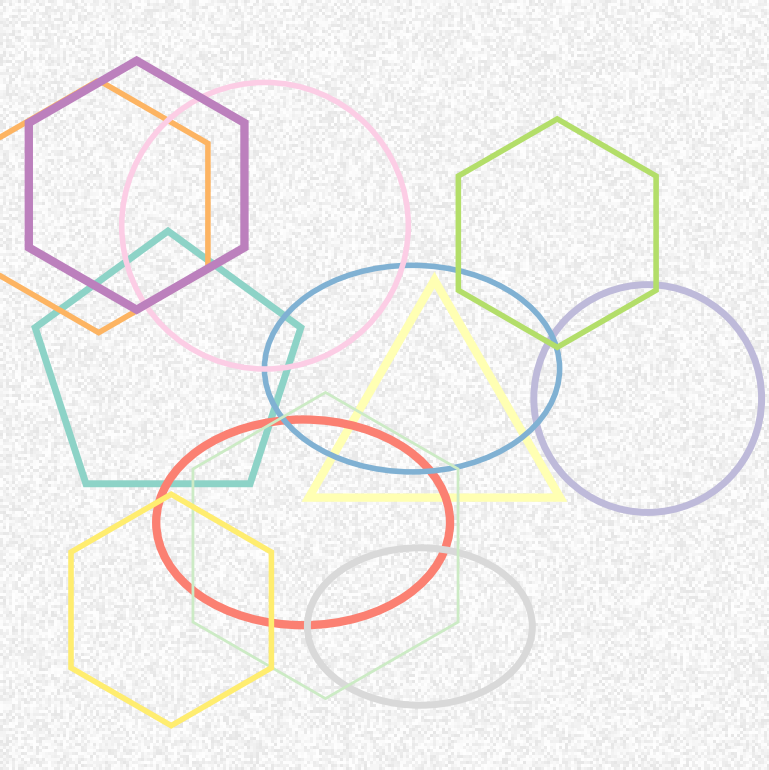[{"shape": "pentagon", "thickness": 2.5, "radius": 0.91, "center": [0.218, 0.518]}, {"shape": "triangle", "thickness": 3, "radius": 0.94, "center": [0.564, 0.448]}, {"shape": "circle", "thickness": 2.5, "radius": 0.74, "center": [0.841, 0.482]}, {"shape": "oval", "thickness": 3, "radius": 0.95, "center": [0.394, 0.322]}, {"shape": "oval", "thickness": 2, "radius": 0.96, "center": [0.535, 0.521]}, {"shape": "hexagon", "thickness": 2, "radius": 0.82, "center": [0.128, 0.732]}, {"shape": "hexagon", "thickness": 2, "radius": 0.74, "center": [0.724, 0.697]}, {"shape": "circle", "thickness": 2, "radius": 0.93, "center": [0.344, 0.707]}, {"shape": "oval", "thickness": 2.5, "radius": 0.73, "center": [0.545, 0.186]}, {"shape": "hexagon", "thickness": 3, "radius": 0.81, "center": [0.177, 0.759]}, {"shape": "hexagon", "thickness": 1, "radius": 0.99, "center": [0.423, 0.292]}, {"shape": "hexagon", "thickness": 2, "radius": 0.75, "center": [0.222, 0.208]}]